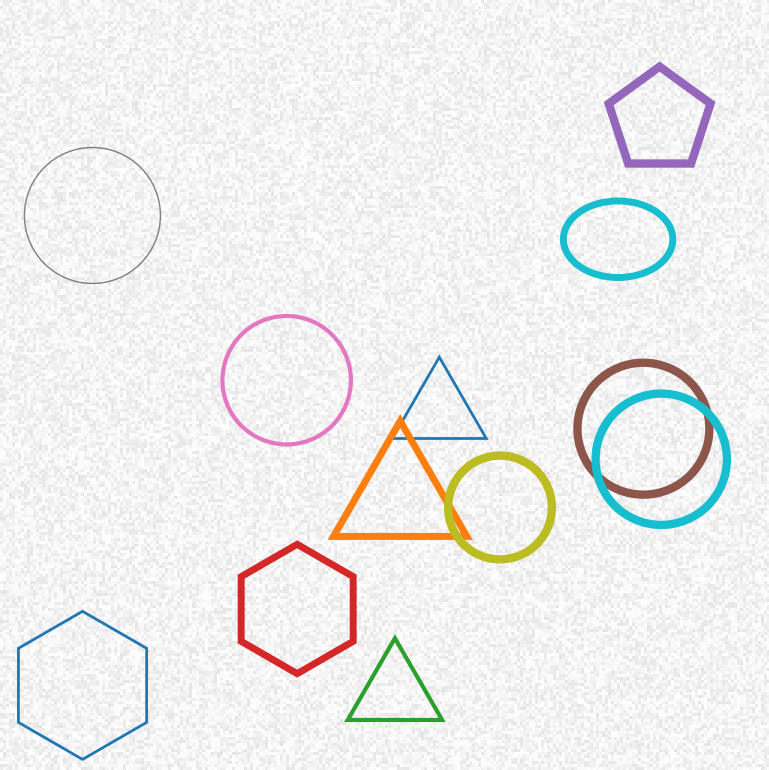[{"shape": "hexagon", "thickness": 1, "radius": 0.48, "center": [0.107, 0.11]}, {"shape": "triangle", "thickness": 1, "radius": 0.35, "center": [0.571, 0.466]}, {"shape": "triangle", "thickness": 2.5, "radius": 0.5, "center": [0.52, 0.353]}, {"shape": "triangle", "thickness": 1.5, "radius": 0.35, "center": [0.513, 0.1]}, {"shape": "hexagon", "thickness": 2.5, "radius": 0.42, "center": [0.386, 0.209]}, {"shape": "pentagon", "thickness": 3, "radius": 0.35, "center": [0.857, 0.844]}, {"shape": "circle", "thickness": 3, "radius": 0.43, "center": [0.836, 0.443]}, {"shape": "circle", "thickness": 1.5, "radius": 0.42, "center": [0.372, 0.506]}, {"shape": "circle", "thickness": 0.5, "radius": 0.44, "center": [0.12, 0.72]}, {"shape": "circle", "thickness": 3, "radius": 0.34, "center": [0.649, 0.341]}, {"shape": "oval", "thickness": 2.5, "radius": 0.36, "center": [0.803, 0.689]}, {"shape": "circle", "thickness": 3, "radius": 0.43, "center": [0.859, 0.404]}]